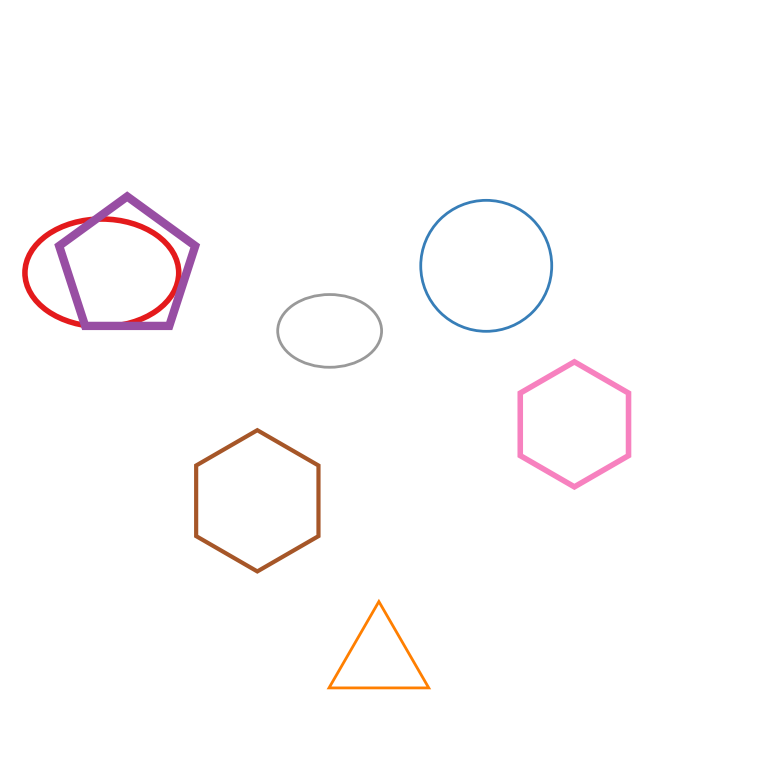[{"shape": "oval", "thickness": 2, "radius": 0.5, "center": [0.132, 0.646]}, {"shape": "circle", "thickness": 1, "radius": 0.43, "center": [0.631, 0.655]}, {"shape": "pentagon", "thickness": 3, "radius": 0.46, "center": [0.165, 0.652]}, {"shape": "triangle", "thickness": 1, "radius": 0.37, "center": [0.492, 0.144]}, {"shape": "hexagon", "thickness": 1.5, "radius": 0.46, "center": [0.334, 0.35]}, {"shape": "hexagon", "thickness": 2, "radius": 0.41, "center": [0.746, 0.449]}, {"shape": "oval", "thickness": 1, "radius": 0.34, "center": [0.428, 0.57]}]